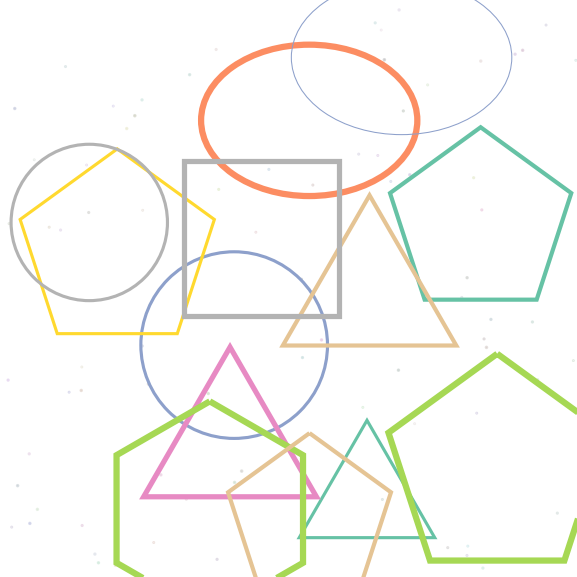[{"shape": "pentagon", "thickness": 2, "radius": 0.83, "center": [0.832, 0.614]}, {"shape": "triangle", "thickness": 1.5, "radius": 0.68, "center": [0.635, 0.136]}, {"shape": "oval", "thickness": 3, "radius": 0.94, "center": [0.535, 0.791]}, {"shape": "circle", "thickness": 1.5, "radius": 0.81, "center": [0.405, 0.402]}, {"shape": "oval", "thickness": 0.5, "radius": 0.95, "center": [0.695, 0.9]}, {"shape": "triangle", "thickness": 2.5, "radius": 0.86, "center": [0.398, 0.225]}, {"shape": "hexagon", "thickness": 3, "radius": 0.93, "center": [0.363, 0.118]}, {"shape": "pentagon", "thickness": 3, "radius": 0.99, "center": [0.861, 0.189]}, {"shape": "pentagon", "thickness": 1.5, "radius": 0.88, "center": [0.203, 0.564]}, {"shape": "pentagon", "thickness": 2, "radius": 0.74, "center": [0.536, 0.101]}, {"shape": "triangle", "thickness": 2, "radius": 0.87, "center": [0.64, 0.488]}, {"shape": "square", "thickness": 2.5, "radius": 0.67, "center": [0.453, 0.586]}, {"shape": "circle", "thickness": 1.5, "radius": 0.68, "center": [0.155, 0.614]}]